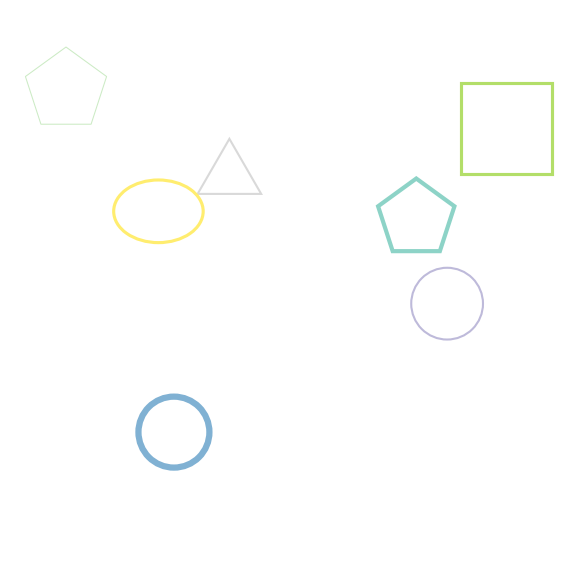[{"shape": "pentagon", "thickness": 2, "radius": 0.35, "center": [0.721, 0.62]}, {"shape": "circle", "thickness": 1, "radius": 0.31, "center": [0.774, 0.473]}, {"shape": "circle", "thickness": 3, "radius": 0.31, "center": [0.301, 0.251]}, {"shape": "square", "thickness": 1.5, "radius": 0.39, "center": [0.878, 0.776]}, {"shape": "triangle", "thickness": 1, "radius": 0.32, "center": [0.397, 0.695]}, {"shape": "pentagon", "thickness": 0.5, "radius": 0.37, "center": [0.114, 0.844]}, {"shape": "oval", "thickness": 1.5, "radius": 0.39, "center": [0.274, 0.633]}]